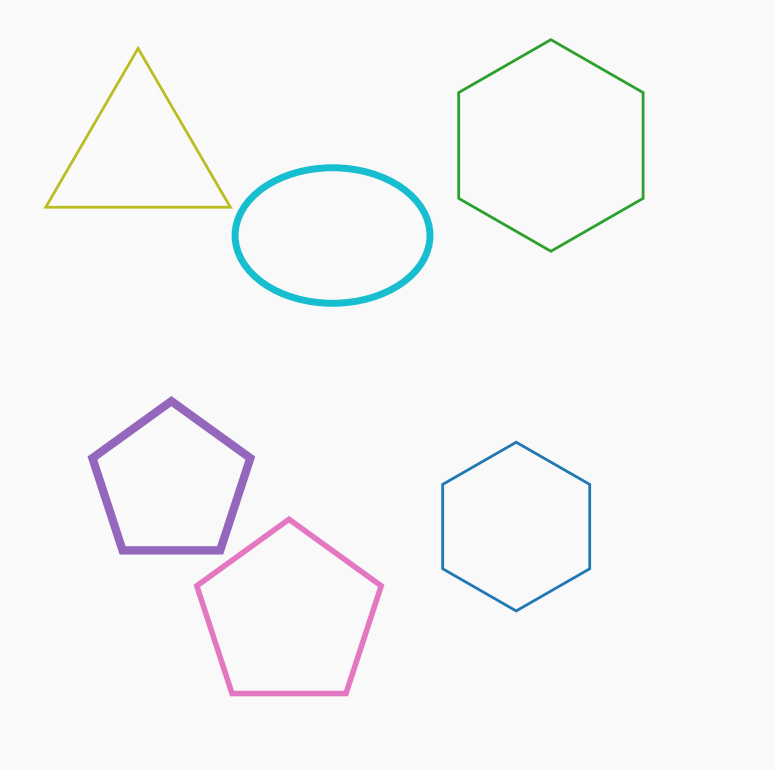[{"shape": "hexagon", "thickness": 1, "radius": 0.55, "center": [0.666, 0.316]}, {"shape": "hexagon", "thickness": 1, "radius": 0.69, "center": [0.711, 0.811]}, {"shape": "pentagon", "thickness": 3, "radius": 0.54, "center": [0.221, 0.372]}, {"shape": "pentagon", "thickness": 2, "radius": 0.63, "center": [0.373, 0.2]}, {"shape": "triangle", "thickness": 1, "radius": 0.69, "center": [0.178, 0.8]}, {"shape": "oval", "thickness": 2.5, "radius": 0.63, "center": [0.429, 0.694]}]